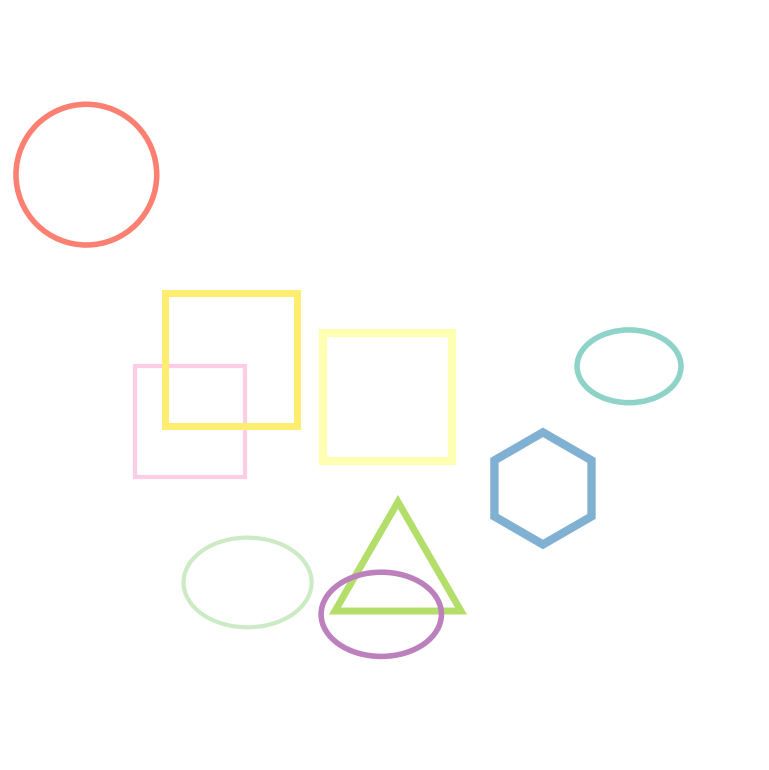[{"shape": "oval", "thickness": 2, "radius": 0.34, "center": [0.817, 0.524]}, {"shape": "square", "thickness": 3, "radius": 0.42, "center": [0.503, 0.484]}, {"shape": "circle", "thickness": 2, "radius": 0.46, "center": [0.112, 0.773]}, {"shape": "hexagon", "thickness": 3, "radius": 0.36, "center": [0.705, 0.366]}, {"shape": "triangle", "thickness": 2.5, "radius": 0.47, "center": [0.517, 0.254]}, {"shape": "square", "thickness": 1.5, "radius": 0.36, "center": [0.247, 0.453]}, {"shape": "oval", "thickness": 2, "radius": 0.39, "center": [0.495, 0.202]}, {"shape": "oval", "thickness": 1.5, "radius": 0.42, "center": [0.322, 0.244]}, {"shape": "square", "thickness": 2.5, "radius": 0.43, "center": [0.3, 0.533]}]